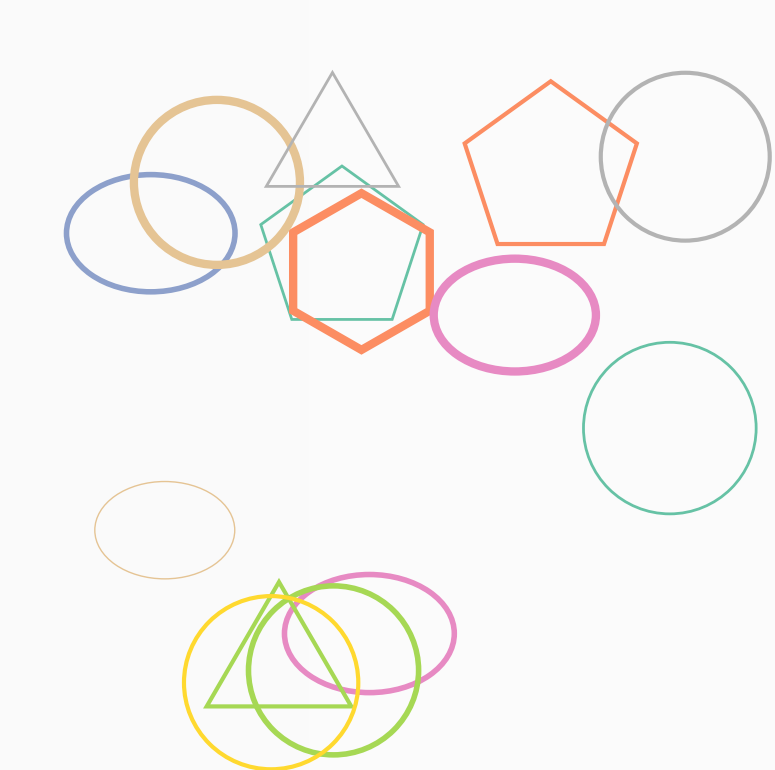[{"shape": "circle", "thickness": 1, "radius": 0.56, "center": [0.864, 0.444]}, {"shape": "pentagon", "thickness": 1, "radius": 0.55, "center": [0.441, 0.674]}, {"shape": "hexagon", "thickness": 3, "radius": 0.51, "center": [0.466, 0.647]}, {"shape": "pentagon", "thickness": 1.5, "radius": 0.58, "center": [0.711, 0.778]}, {"shape": "oval", "thickness": 2, "radius": 0.54, "center": [0.195, 0.697]}, {"shape": "oval", "thickness": 3, "radius": 0.52, "center": [0.664, 0.591]}, {"shape": "oval", "thickness": 2, "radius": 0.55, "center": [0.477, 0.177]}, {"shape": "triangle", "thickness": 1.5, "radius": 0.54, "center": [0.36, 0.136]}, {"shape": "circle", "thickness": 2, "radius": 0.55, "center": [0.43, 0.129]}, {"shape": "circle", "thickness": 1.5, "radius": 0.56, "center": [0.35, 0.113]}, {"shape": "oval", "thickness": 0.5, "radius": 0.45, "center": [0.213, 0.311]}, {"shape": "circle", "thickness": 3, "radius": 0.54, "center": [0.28, 0.763]}, {"shape": "triangle", "thickness": 1, "radius": 0.49, "center": [0.429, 0.807]}, {"shape": "circle", "thickness": 1.5, "radius": 0.55, "center": [0.884, 0.797]}]